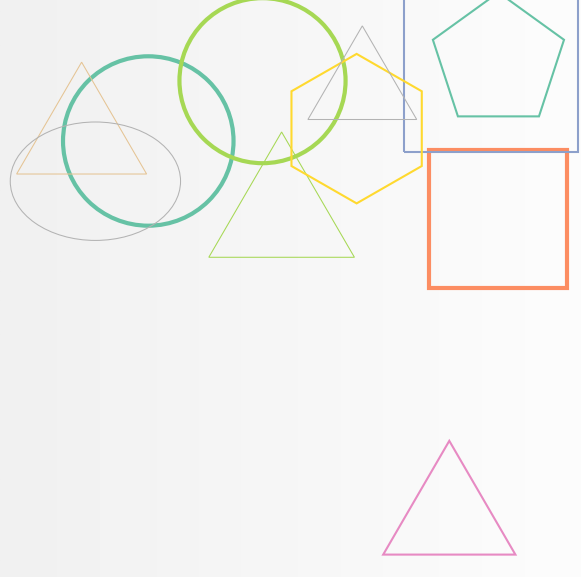[{"shape": "pentagon", "thickness": 1, "radius": 0.59, "center": [0.858, 0.894]}, {"shape": "circle", "thickness": 2, "radius": 0.73, "center": [0.255, 0.755]}, {"shape": "square", "thickness": 2, "radius": 0.59, "center": [0.857, 0.62]}, {"shape": "square", "thickness": 1, "radius": 0.75, "center": [0.845, 0.886]}, {"shape": "triangle", "thickness": 1, "radius": 0.66, "center": [0.773, 0.104]}, {"shape": "triangle", "thickness": 0.5, "radius": 0.72, "center": [0.484, 0.626]}, {"shape": "circle", "thickness": 2, "radius": 0.71, "center": [0.452, 0.859]}, {"shape": "hexagon", "thickness": 1, "radius": 0.65, "center": [0.614, 0.776]}, {"shape": "triangle", "thickness": 0.5, "radius": 0.65, "center": [0.14, 0.762]}, {"shape": "oval", "thickness": 0.5, "radius": 0.73, "center": [0.164, 0.685]}, {"shape": "triangle", "thickness": 0.5, "radius": 0.54, "center": [0.623, 0.846]}]